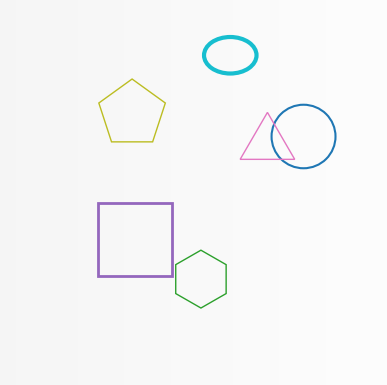[{"shape": "circle", "thickness": 1.5, "radius": 0.41, "center": [0.783, 0.645]}, {"shape": "hexagon", "thickness": 1, "radius": 0.38, "center": [0.519, 0.275]}, {"shape": "square", "thickness": 2, "radius": 0.48, "center": [0.349, 0.377]}, {"shape": "triangle", "thickness": 1, "radius": 0.41, "center": [0.69, 0.627]}, {"shape": "pentagon", "thickness": 1, "radius": 0.45, "center": [0.341, 0.705]}, {"shape": "oval", "thickness": 3, "radius": 0.34, "center": [0.594, 0.856]}]